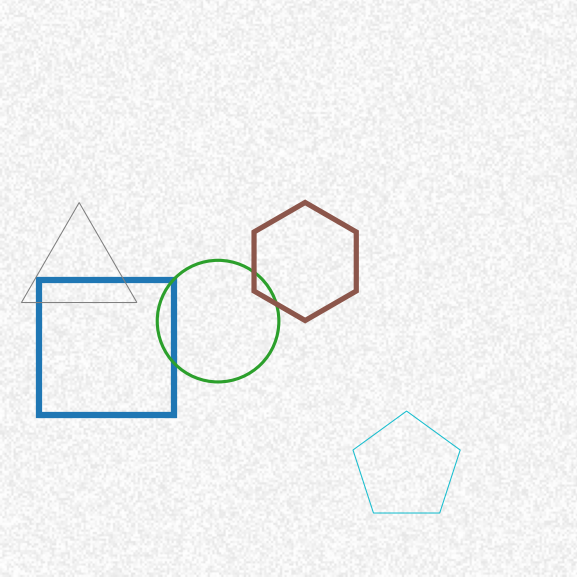[{"shape": "square", "thickness": 3, "radius": 0.58, "center": [0.185, 0.398]}, {"shape": "circle", "thickness": 1.5, "radius": 0.53, "center": [0.378, 0.443]}, {"shape": "hexagon", "thickness": 2.5, "radius": 0.51, "center": [0.528, 0.546]}, {"shape": "triangle", "thickness": 0.5, "radius": 0.58, "center": [0.137, 0.533]}, {"shape": "pentagon", "thickness": 0.5, "radius": 0.49, "center": [0.704, 0.19]}]